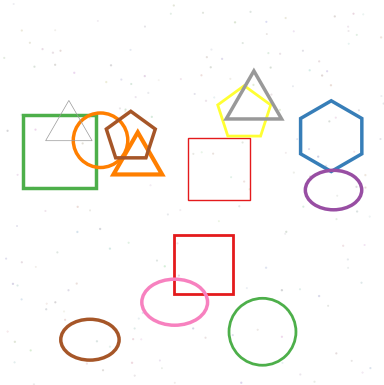[{"shape": "square", "thickness": 2, "radius": 0.38, "center": [0.529, 0.314]}, {"shape": "square", "thickness": 1, "radius": 0.41, "center": [0.569, 0.561]}, {"shape": "hexagon", "thickness": 2.5, "radius": 0.46, "center": [0.86, 0.646]}, {"shape": "circle", "thickness": 2, "radius": 0.43, "center": [0.682, 0.138]}, {"shape": "square", "thickness": 2.5, "radius": 0.47, "center": [0.154, 0.606]}, {"shape": "oval", "thickness": 2.5, "radius": 0.37, "center": [0.866, 0.506]}, {"shape": "circle", "thickness": 2.5, "radius": 0.35, "center": [0.261, 0.636]}, {"shape": "triangle", "thickness": 3, "radius": 0.37, "center": [0.358, 0.583]}, {"shape": "pentagon", "thickness": 2, "radius": 0.36, "center": [0.634, 0.705]}, {"shape": "pentagon", "thickness": 2.5, "radius": 0.33, "center": [0.34, 0.644]}, {"shape": "oval", "thickness": 2.5, "radius": 0.38, "center": [0.234, 0.118]}, {"shape": "oval", "thickness": 2.5, "radius": 0.43, "center": [0.454, 0.215]}, {"shape": "triangle", "thickness": 2.5, "radius": 0.42, "center": [0.659, 0.733]}, {"shape": "triangle", "thickness": 0.5, "radius": 0.35, "center": [0.179, 0.669]}]